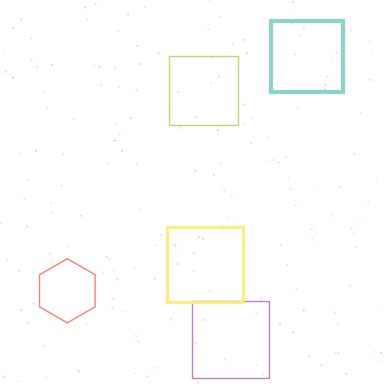[{"shape": "square", "thickness": 3, "radius": 0.46, "center": [0.797, 0.853]}, {"shape": "hexagon", "thickness": 1, "radius": 0.42, "center": [0.175, 0.245]}, {"shape": "square", "thickness": 1, "radius": 0.45, "center": [0.529, 0.764]}, {"shape": "square", "thickness": 1, "radius": 0.5, "center": [0.598, 0.117]}, {"shape": "square", "thickness": 2, "radius": 0.49, "center": [0.533, 0.313]}]